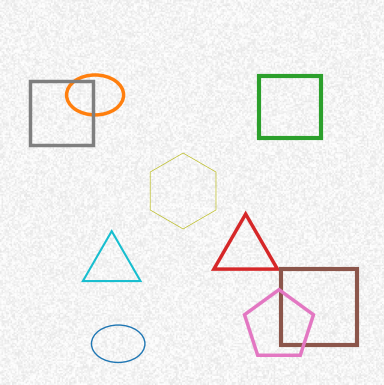[{"shape": "oval", "thickness": 1, "radius": 0.35, "center": [0.307, 0.107]}, {"shape": "oval", "thickness": 2.5, "radius": 0.37, "center": [0.247, 0.753]}, {"shape": "square", "thickness": 3, "radius": 0.4, "center": [0.753, 0.721]}, {"shape": "triangle", "thickness": 2.5, "radius": 0.48, "center": [0.638, 0.349]}, {"shape": "square", "thickness": 3, "radius": 0.49, "center": [0.828, 0.204]}, {"shape": "pentagon", "thickness": 2.5, "radius": 0.47, "center": [0.725, 0.153]}, {"shape": "square", "thickness": 2.5, "radius": 0.41, "center": [0.16, 0.707]}, {"shape": "hexagon", "thickness": 0.5, "radius": 0.49, "center": [0.476, 0.504]}, {"shape": "triangle", "thickness": 1.5, "radius": 0.43, "center": [0.29, 0.313]}]